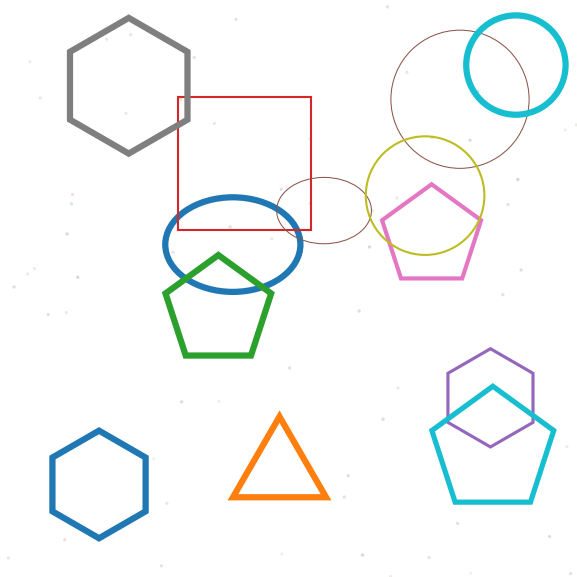[{"shape": "oval", "thickness": 3, "radius": 0.58, "center": [0.403, 0.576]}, {"shape": "hexagon", "thickness": 3, "radius": 0.47, "center": [0.171, 0.16]}, {"shape": "triangle", "thickness": 3, "radius": 0.47, "center": [0.484, 0.185]}, {"shape": "pentagon", "thickness": 3, "radius": 0.48, "center": [0.378, 0.461]}, {"shape": "square", "thickness": 1, "radius": 0.58, "center": [0.423, 0.716]}, {"shape": "hexagon", "thickness": 1.5, "radius": 0.43, "center": [0.849, 0.31]}, {"shape": "oval", "thickness": 0.5, "radius": 0.41, "center": [0.561, 0.635]}, {"shape": "circle", "thickness": 0.5, "radius": 0.6, "center": [0.797, 0.827]}, {"shape": "pentagon", "thickness": 2, "radius": 0.45, "center": [0.747, 0.59]}, {"shape": "hexagon", "thickness": 3, "radius": 0.59, "center": [0.223, 0.851]}, {"shape": "circle", "thickness": 1, "radius": 0.51, "center": [0.736, 0.66]}, {"shape": "circle", "thickness": 3, "radius": 0.43, "center": [0.893, 0.886]}, {"shape": "pentagon", "thickness": 2.5, "radius": 0.55, "center": [0.853, 0.219]}]